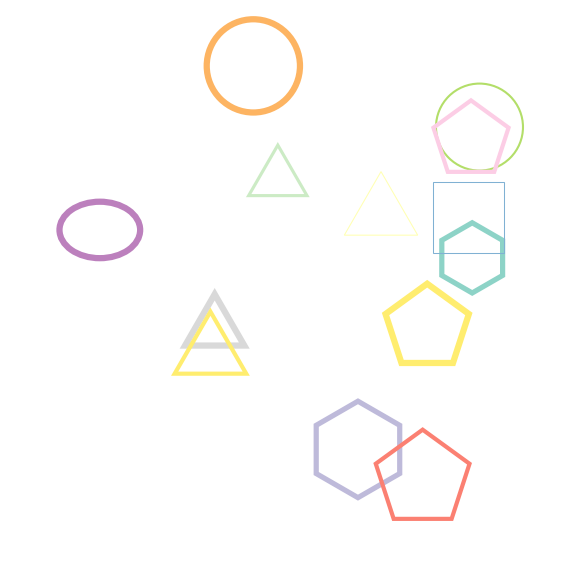[{"shape": "hexagon", "thickness": 2.5, "radius": 0.3, "center": [0.818, 0.553]}, {"shape": "triangle", "thickness": 0.5, "radius": 0.37, "center": [0.66, 0.629]}, {"shape": "hexagon", "thickness": 2.5, "radius": 0.42, "center": [0.62, 0.221]}, {"shape": "pentagon", "thickness": 2, "radius": 0.43, "center": [0.732, 0.17]}, {"shape": "square", "thickness": 0.5, "radius": 0.31, "center": [0.812, 0.623]}, {"shape": "circle", "thickness": 3, "radius": 0.4, "center": [0.439, 0.885]}, {"shape": "circle", "thickness": 1, "radius": 0.38, "center": [0.83, 0.779]}, {"shape": "pentagon", "thickness": 2, "radius": 0.34, "center": [0.816, 0.757]}, {"shape": "triangle", "thickness": 3, "radius": 0.3, "center": [0.372, 0.43]}, {"shape": "oval", "thickness": 3, "radius": 0.35, "center": [0.173, 0.601]}, {"shape": "triangle", "thickness": 1.5, "radius": 0.29, "center": [0.481, 0.69]}, {"shape": "triangle", "thickness": 2, "radius": 0.36, "center": [0.364, 0.388]}, {"shape": "pentagon", "thickness": 3, "radius": 0.38, "center": [0.74, 0.432]}]